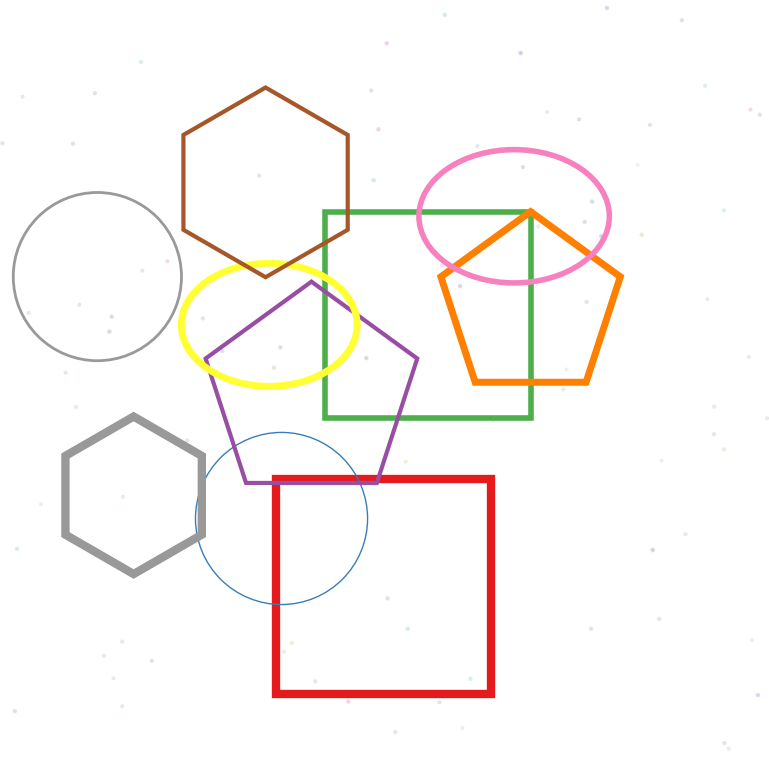[{"shape": "square", "thickness": 3, "radius": 0.7, "center": [0.499, 0.238]}, {"shape": "circle", "thickness": 0.5, "radius": 0.56, "center": [0.366, 0.327]}, {"shape": "square", "thickness": 2, "radius": 0.67, "center": [0.555, 0.591]}, {"shape": "pentagon", "thickness": 1.5, "radius": 0.72, "center": [0.404, 0.49]}, {"shape": "pentagon", "thickness": 2.5, "radius": 0.61, "center": [0.689, 0.603]}, {"shape": "oval", "thickness": 2.5, "radius": 0.57, "center": [0.35, 0.578]}, {"shape": "hexagon", "thickness": 1.5, "radius": 0.62, "center": [0.345, 0.763]}, {"shape": "oval", "thickness": 2, "radius": 0.62, "center": [0.668, 0.719]}, {"shape": "circle", "thickness": 1, "radius": 0.55, "center": [0.126, 0.641]}, {"shape": "hexagon", "thickness": 3, "radius": 0.51, "center": [0.174, 0.357]}]